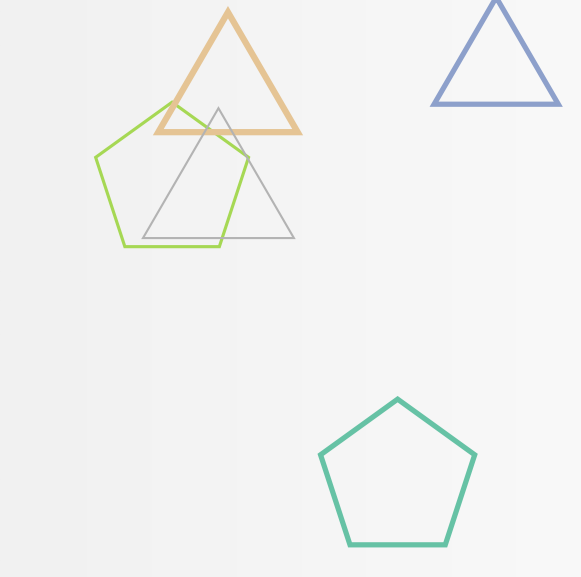[{"shape": "pentagon", "thickness": 2.5, "radius": 0.7, "center": [0.684, 0.169]}, {"shape": "triangle", "thickness": 2.5, "radius": 0.62, "center": [0.854, 0.88]}, {"shape": "pentagon", "thickness": 1.5, "radius": 0.69, "center": [0.296, 0.684]}, {"shape": "triangle", "thickness": 3, "radius": 0.69, "center": [0.392, 0.84]}, {"shape": "triangle", "thickness": 1, "radius": 0.75, "center": [0.376, 0.662]}]